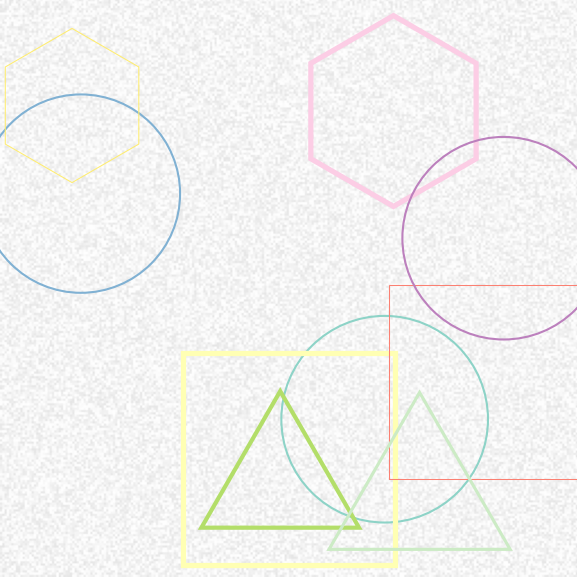[{"shape": "circle", "thickness": 1, "radius": 0.89, "center": [0.666, 0.273]}, {"shape": "square", "thickness": 2.5, "radius": 0.92, "center": [0.501, 0.204]}, {"shape": "square", "thickness": 0.5, "radius": 0.84, "center": [0.843, 0.338]}, {"shape": "circle", "thickness": 1, "radius": 0.86, "center": [0.14, 0.664]}, {"shape": "triangle", "thickness": 2, "radius": 0.79, "center": [0.485, 0.164]}, {"shape": "hexagon", "thickness": 2.5, "radius": 0.83, "center": [0.681, 0.807]}, {"shape": "circle", "thickness": 1, "radius": 0.88, "center": [0.872, 0.587]}, {"shape": "triangle", "thickness": 1.5, "radius": 0.91, "center": [0.727, 0.138]}, {"shape": "hexagon", "thickness": 0.5, "radius": 0.67, "center": [0.125, 0.816]}]